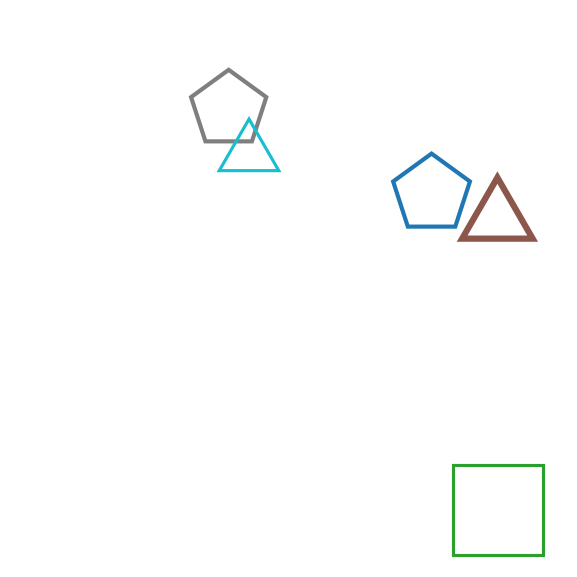[{"shape": "pentagon", "thickness": 2, "radius": 0.35, "center": [0.747, 0.663]}, {"shape": "square", "thickness": 1.5, "radius": 0.39, "center": [0.863, 0.116]}, {"shape": "triangle", "thickness": 3, "radius": 0.35, "center": [0.861, 0.621]}, {"shape": "pentagon", "thickness": 2, "radius": 0.34, "center": [0.396, 0.81]}, {"shape": "triangle", "thickness": 1.5, "radius": 0.3, "center": [0.431, 0.733]}]